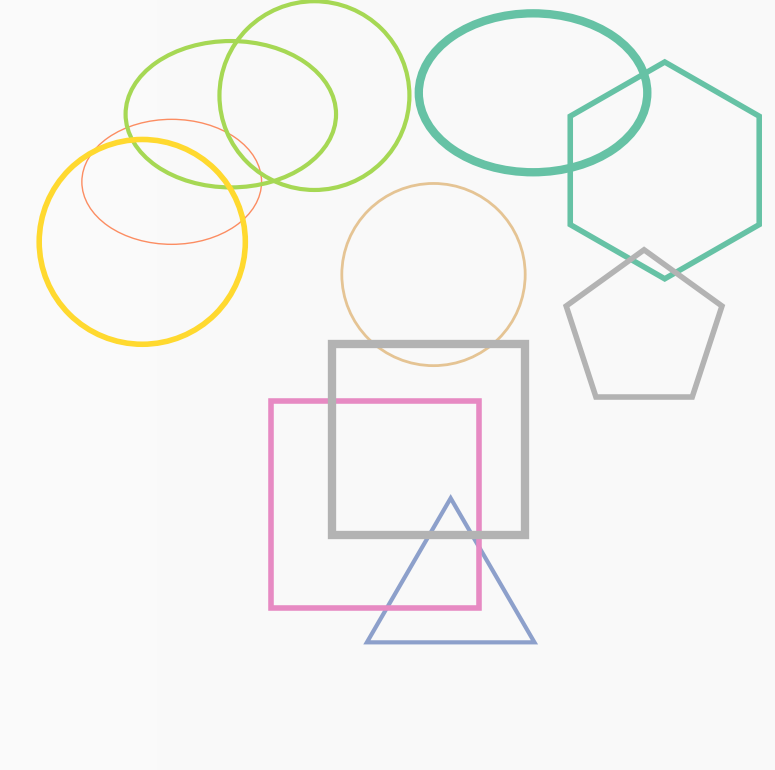[{"shape": "hexagon", "thickness": 2, "radius": 0.7, "center": [0.858, 0.779]}, {"shape": "oval", "thickness": 3, "radius": 0.74, "center": [0.688, 0.879]}, {"shape": "oval", "thickness": 0.5, "radius": 0.58, "center": [0.222, 0.764]}, {"shape": "triangle", "thickness": 1.5, "radius": 0.62, "center": [0.582, 0.228]}, {"shape": "square", "thickness": 2, "radius": 0.67, "center": [0.484, 0.345]}, {"shape": "circle", "thickness": 1.5, "radius": 0.61, "center": [0.406, 0.876]}, {"shape": "oval", "thickness": 1.5, "radius": 0.68, "center": [0.298, 0.852]}, {"shape": "circle", "thickness": 2, "radius": 0.66, "center": [0.184, 0.686]}, {"shape": "circle", "thickness": 1, "radius": 0.59, "center": [0.559, 0.643]}, {"shape": "square", "thickness": 3, "radius": 0.62, "center": [0.553, 0.429]}, {"shape": "pentagon", "thickness": 2, "radius": 0.53, "center": [0.831, 0.57]}]